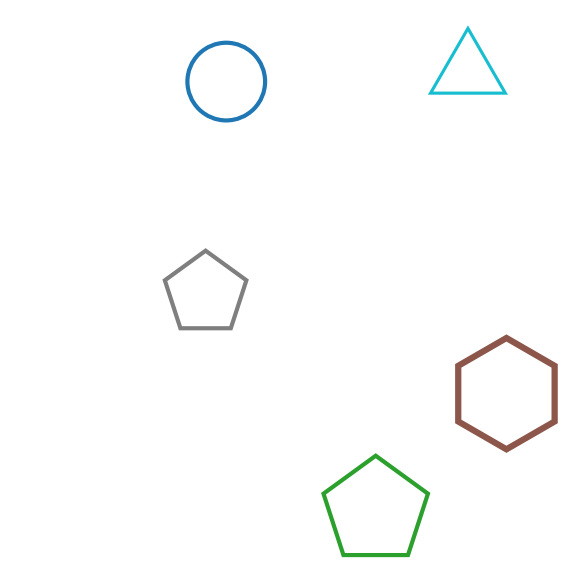[{"shape": "circle", "thickness": 2, "radius": 0.34, "center": [0.392, 0.858]}, {"shape": "pentagon", "thickness": 2, "radius": 0.48, "center": [0.651, 0.115]}, {"shape": "hexagon", "thickness": 3, "radius": 0.48, "center": [0.877, 0.317]}, {"shape": "pentagon", "thickness": 2, "radius": 0.37, "center": [0.356, 0.491]}, {"shape": "triangle", "thickness": 1.5, "radius": 0.37, "center": [0.81, 0.875]}]